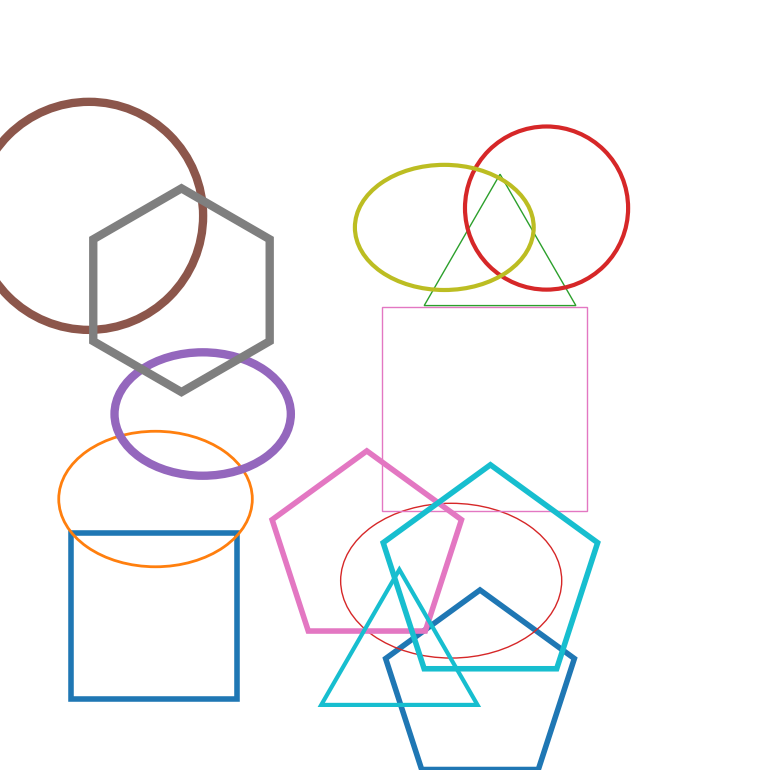[{"shape": "square", "thickness": 2, "radius": 0.54, "center": [0.2, 0.2]}, {"shape": "pentagon", "thickness": 2, "radius": 0.64, "center": [0.623, 0.105]}, {"shape": "oval", "thickness": 1, "radius": 0.63, "center": [0.202, 0.352]}, {"shape": "triangle", "thickness": 0.5, "radius": 0.57, "center": [0.649, 0.66]}, {"shape": "circle", "thickness": 1.5, "radius": 0.53, "center": [0.71, 0.73]}, {"shape": "oval", "thickness": 0.5, "radius": 0.72, "center": [0.586, 0.246]}, {"shape": "oval", "thickness": 3, "radius": 0.57, "center": [0.263, 0.462]}, {"shape": "circle", "thickness": 3, "radius": 0.74, "center": [0.116, 0.72]}, {"shape": "pentagon", "thickness": 2, "radius": 0.65, "center": [0.476, 0.285]}, {"shape": "square", "thickness": 0.5, "radius": 0.66, "center": [0.629, 0.469]}, {"shape": "hexagon", "thickness": 3, "radius": 0.66, "center": [0.236, 0.623]}, {"shape": "oval", "thickness": 1.5, "radius": 0.58, "center": [0.577, 0.705]}, {"shape": "pentagon", "thickness": 2, "radius": 0.73, "center": [0.637, 0.25]}, {"shape": "triangle", "thickness": 1.5, "radius": 0.59, "center": [0.519, 0.143]}]